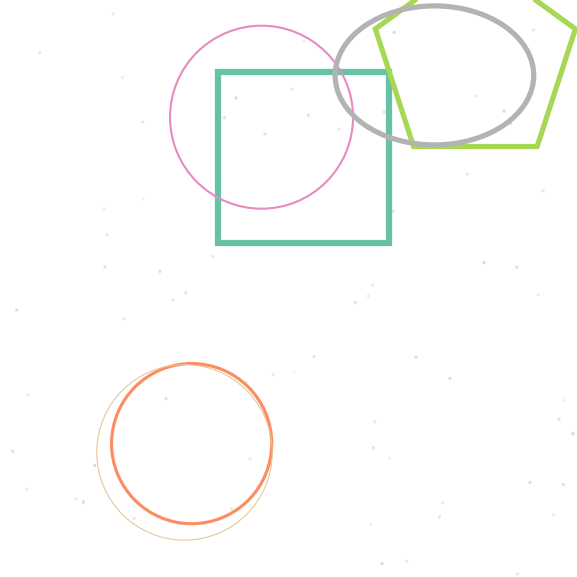[{"shape": "square", "thickness": 3, "radius": 0.74, "center": [0.526, 0.727]}, {"shape": "circle", "thickness": 1.5, "radius": 0.69, "center": [0.332, 0.231]}, {"shape": "circle", "thickness": 1, "radius": 0.79, "center": [0.453, 0.796]}, {"shape": "pentagon", "thickness": 2.5, "radius": 0.91, "center": [0.823, 0.893]}, {"shape": "circle", "thickness": 0.5, "radius": 0.76, "center": [0.319, 0.216]}, {"shape": "oval", "thickness": 2.5, "radius": 0.86, "center": [0.752, 0.869]}]